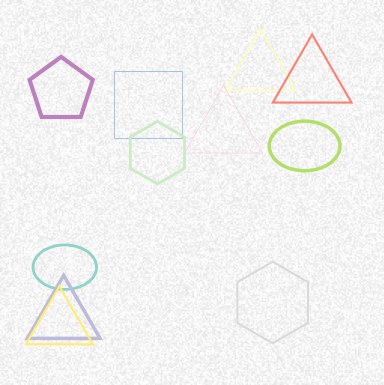[{"shape": "oval", "thickness": 2, "radius": 0.41, "center": [0.168, 0.306]}, {"shape": "triangle", "thickness": 1, "radius": 0.53, "center": [0.676, 0.819]}, {"shape": "triangle", "thickness": 2.5, "radius": 0.55, "center": [0.165, 0.176]}, {"shape": "triangle", "thickness": 1.5, "radius": 0.59, "center": [0.811, 0.793]}, {"shape": "square", "thickness": 0.5, "radius": 0.44, "center": [0.385, 0.728]}, {"shape": "oval", "thickness": 2.5, "radius": 0.46, "center": [0.791, 0.621]}, {"shape": "triangle", "thickness": 0.5, "radius": 0.59, "center": [0.581, 0.661]}, {"shape": "hexagon", "thickness": 1.5, "radius": 0.53, "center": [0.708, 0.214]}, {"shape": "pentagon", "thickness": 3, "radius": 0.43, "center": [0.159, 0.766]}, {"shape": "hexagon", "thickness": 2, "radius": 0.41, "center": [0.409, 0.603]}, {"shape": "triangle", "thickness": 1.5, "radius": 0.5, "center": [0.154, 0.156]}]